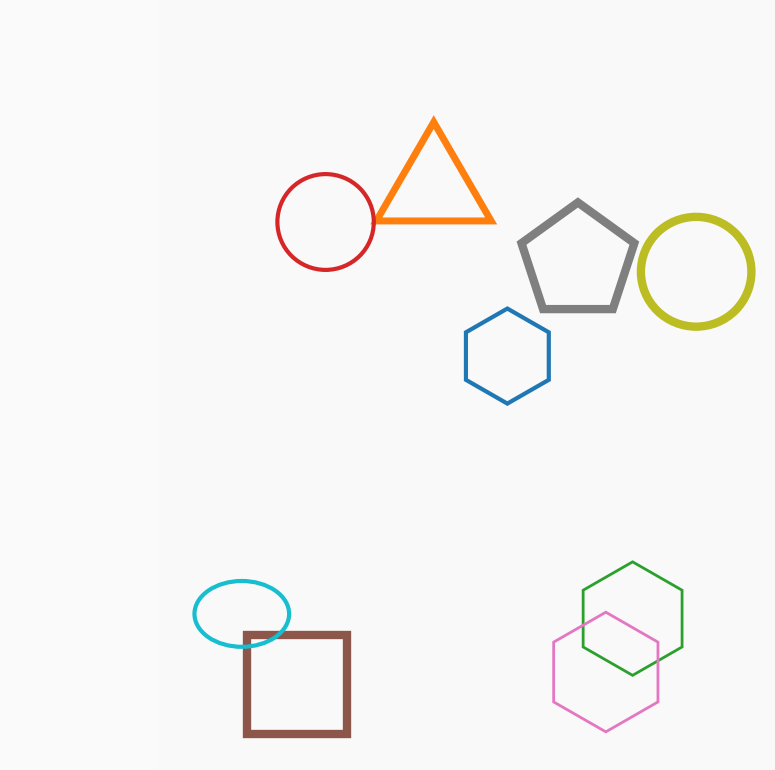[{"shape": "hexagon", "thickness": 1.5, "radius": 0.31, "center": [0.655, 0.538]}, {"shape": "triangle", "thickness": 2.5, "radius": 0.43, "center": [0.56, 0.756]}, {"shape": "hexagon", "thickness": 1, "radius": 0.37, "center": [0.816, 0.197]}, {"shape": "circle", "thickness": 1.5, "radius": 0.31, "center": [0.42, 0.712]}, {"shape": "square", "thickness": 3, "radius": 0.32, "center": [0.383, 0.111]}, {"shape": "hexagon", "thickness": 1, "radius": 0.39, "center": [0.782, 0.127]}, {"shape": "pentagon", "thickness": 3, "radius": 0.38, "center": [0.746, 0.661]}, {"shape": "circle", "thickness": 3, "radius": 0.36, "center": [0.898, 0.647]}, {"shape": "oval", "thickness": 1.5, "radius": 0.31, "center": [0.312, 0.203]}]